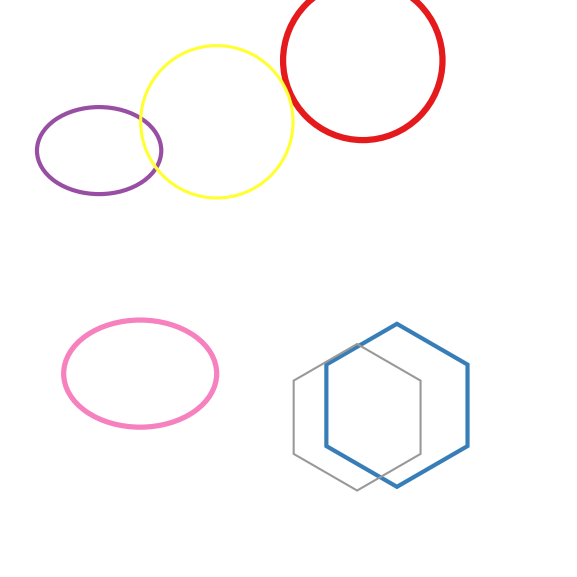[{"shape": "circle", "thickness": 3, "radius": 0.69, "center": [0.628, 0.895]}, {"shape": "hexagon", "thickness": 2, "radius": 0.71, "center": [0.687, 0.297]}, {"shape": "oval", "thickness": 2, "radius": 0.54, "center": [0.172, 0.738]}, {"shape": "circle", "thickness": 1.5, "radius": 0.66, "center": [0.376, 0.788]}, {"shape": "oval", "thickness": 2.5, "radius": 0.66, "center": [0.243, 0.352]}, {"shape": "hexagon", "thickness": 1, "radius": 0.63, "center": [0.618, 0.277]}]